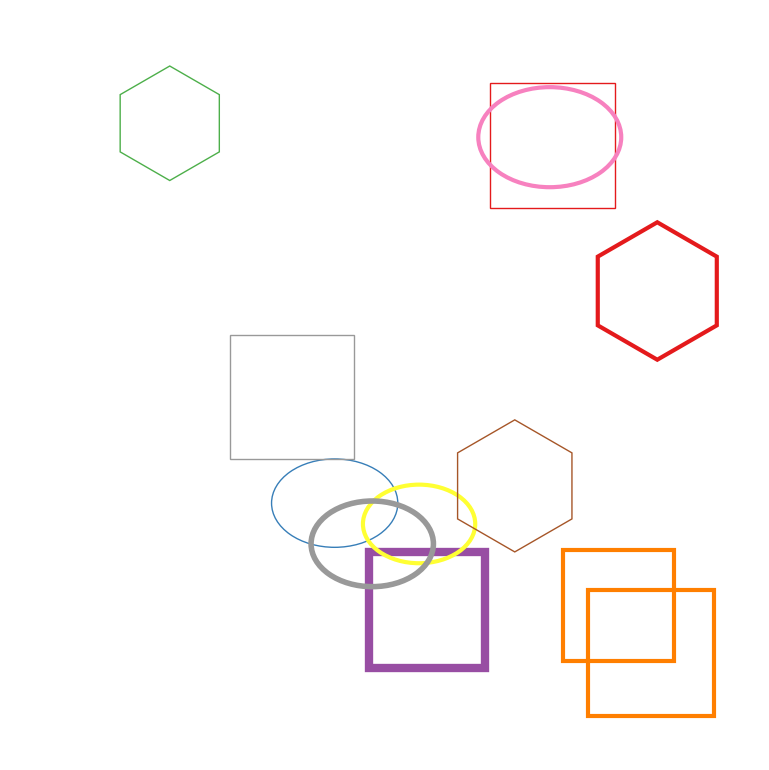[{"shape": "square", "thickness": 0.5, "radius": 0.41, "center": [0.718, 0.811]}, {"shape": "hexagon", "thickness": 1.5, "radius": 0.45, "center": [0.854, 0.622]}, {"shape": "oval", "thickness": 0.5, "radius": 0.41, "center": [0.435, 0.347]}, {"shape": "hexagon", "thickness": 0.5, "radius": 0.37, "center": [0.22, 0.84]}, {"shape": "square", "thickness": 3, "radius": 0.38, "center": [0.554, 0.208]}, {"shape": "square", "thickness": 1.5, "radius": 0.36, "center": [0.803, 0.214]}, {"shape": "square", "thickness": 1.5, "radius": 0.41, "center": [0.846, 0.152]}, {"shape": "oval", "thickness": 1.5, "radius": 0.36, "center": [0.544, 0.32]}, {"shape": "hexagon", "thickness": 0.5, "radius": 0.43, "center": [0.669, 0.369]}, {"shape": "oval", "thickness": 1.5, "radius": 0.46, "center": [0.714, 0.822]}, {"shape": "oval", "thickness": 2, "radius": 0.4, "center": [0.483, 0.294]}, {"shape": "square", "thickness": 0.5, "radius": 0.4, "center": [0.38, 0.484]}]